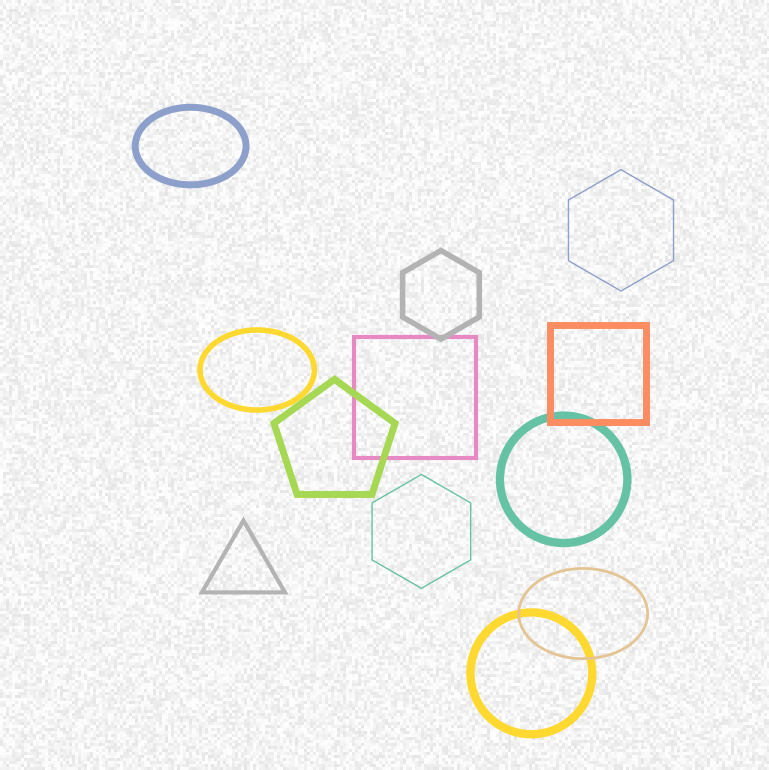[{"shape": "circle", "thickness": 3, "radius": 0.41, "center": [0.732, 0.378]}, {"shape": "hexagon", "thickness": 0.5, "radius": 0.37, "center": [0.547, 0.31]}, {"shape": "square", "thickness": 2.5, "radius": 0.31, "center": [0.777, 0.515]}, {"shape": "oval", "thickness": 2.5, "radius": 0.36, "center": [0.248, 0.81]}, {"shape": "hexagon", "thickness": 0.5, "radius": 0.39, "center": [0.806, 0.701]}, {"shape": "square", "thickness": 1.5, "radius": 0.4, "center": [0.539, 0.484]}, {"shape": "pentagon", "thickness": 2.5, "radius": 0.41, "center": [0.434, 0.425]}, {"shape": "circle", "thickness": 3, "radius": 0.4, "center": [0.69, 0.126]}, {"shape": "oval", "thickness": 2, "radius": 0.37, "center": [0.334, 0.519]}, {"shape": "oval", "thickness": 1, "radius": 0.42, "center": [0.757, 0.203]}, {"shape": "triangle", "thickness": 1.5, "radius": 0.31, "center": [0.316, 0.262]}, {"shape": "hexagon", "thickness": 2, "radius": 0.29, "center": [0.573, 0.617]}]